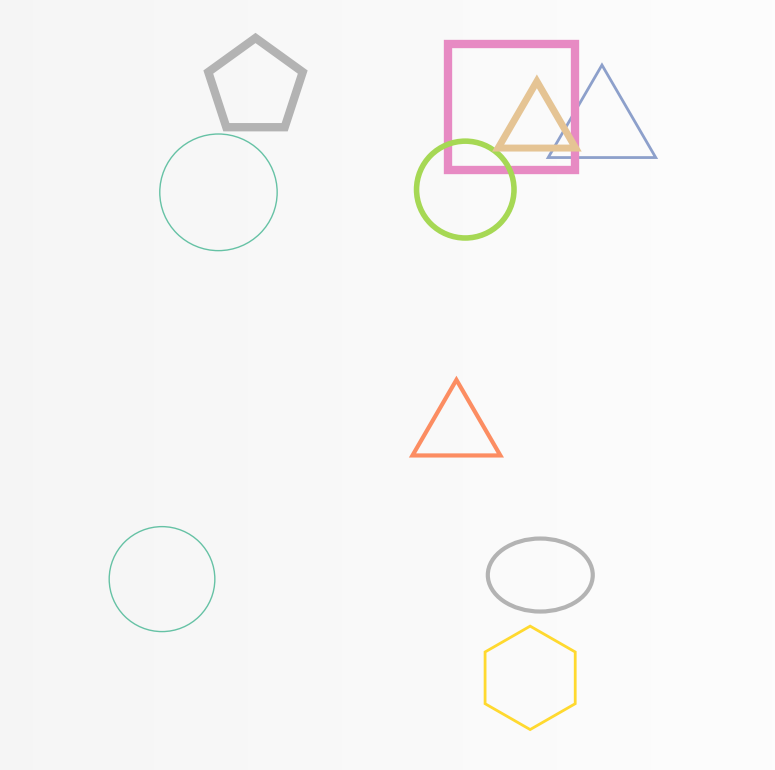[{"shape": "circle", "thickness": 0.5, "radius": 0.38, "center": [0.282, 0.75]}, {"shape": "circle", "thickness": 0.5, "radius": 0.34, "center": [0.209, 0.248]}, {"shape": "triangle", "thickness": 1.5, "radius": 0.33, "center": [0.589, 0.441]}, {"shape": "triangle", "thickness": 1, "radius": 0.4, "center": [0.777, 0.835]}, {"shape": "square", "thickness": 3, "radius": 0.41, "center": [0.66, 0.861]}, {"shape": "circle", "thickness": 2, "radius": 0.31, "center": [0.6, 0.754]}, {"shape": "hexagon", "thickness": 1, "radius": 0.34, "center": [0.684, 0.12]}, {"shape": "triangle", "thickness": 2.5, "radius": 0.29, "center": [0.693, 0.837]}, {"shape": "pentagon", "thickness": 3, "radius": 0.32, "center": [0.33, 0.887]}, {"shape": "oval", "thickness": 1.5, "radius": 0.34, "center": [0.697, 0.253]}]